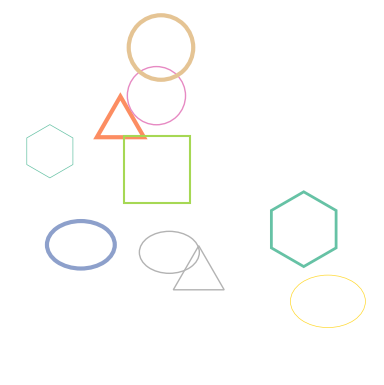[{"shape": "hexagon", "thickness": 0.5, "radius": 0.35, "center": [0.129, 0.607]}, {"shape": "hexagon", "thickness": 2, "radius": 0.49, "center": [0.789, 0.405]}, {"shape": "triangle", "thickness": 3, "radius": 0.35, "center": [0.313, 0.679]}, {"shape": "oval", "thickness": 3, "radius": 0.44, "center": [0.21, 0.364]}, {"shape": "circle", "thickness": 1, "radius": 0.38, "center": [0.406, 0.752]}, {"shape": "square", "thickness": 1.5, "radius": 0.43, "center": [0.408, 0.56]}, {"shape": "oval", "thickness": 0.5, "radius": 0.49, "center": [0.852, 0.217]}, {"shape": "circle", "thickness": 3, "radius": 0.42, "center": [0.418, 0.877]}, {"shape": "oval", "thickness": 1, "radius": 0.39, "center": [0.44, 0.345]}, {"shape": "triangle", "thickness": 1, "radius": 0.38, "center": [0.516, 0.285]}]